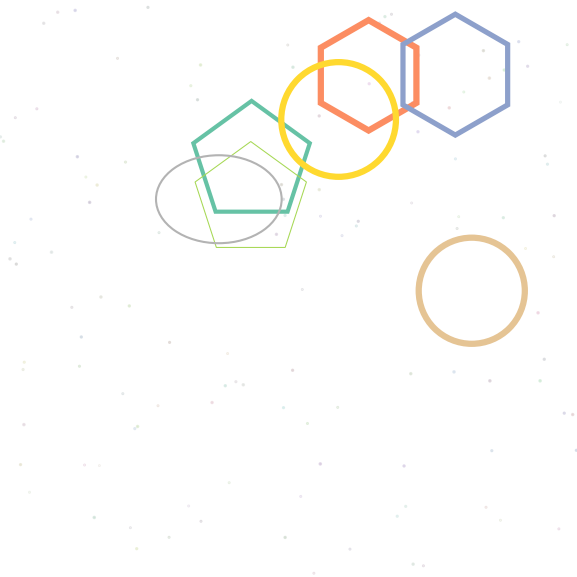[{"shape": "pentagon", "thickness": 2, "radius": 0.53, "center": [0.436, 0.718]}, {"shape": "hexagon", "thickness": 3, "radius": 0.48, "center": [0.638, 0.869]}, {"shape": "hexagon", "thickness": 2.5, "radius": 0.52, "center": [0.788, 0.87]}, {"shape": "pentagon", "thickness": 0.5, "radius": 0.51, "center": [0.434, 0.653]}, {"shape": "circle", "thickness": 3, "radius": 0.5, "center": [0.586, 0.792]}, {"shape": "circle", "thickness": 3, "radius": 0.46, "center": [0.817, 0.496]}, {"shape": "oval", "thickness": 1, "radius": 0.54, "center": [0.379, 0.654]}]